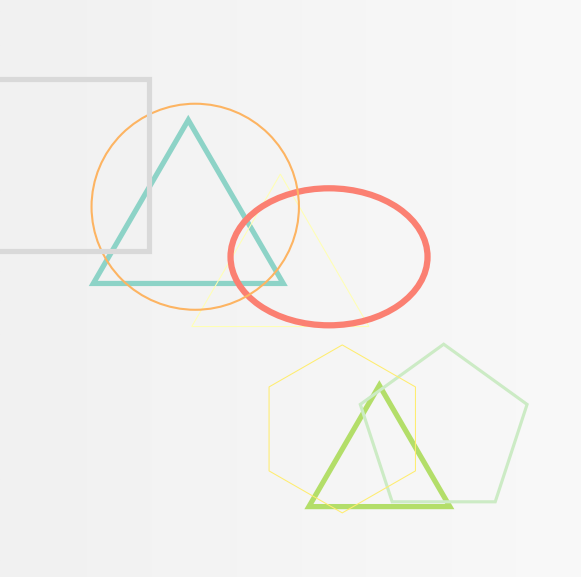[{"shape": "triangle", "thickness": 2.5, "radius": 0.94, "center": [0.324, 0.603]}, {"shape": "triangle", "thickness": 0.5, "radius": 0.88, "center": [0.482, 0.522]}, {"shape": "oval", "thickness": 3, "radius": 0.85, "center": [0.566, 0.554]}, {"shape": "circle", "thickness": 1, "radius": 0.89, "center": [0.336, 0.641]}, {"shape": "triangle", "thickness": 2.5, "radius": 0.7, "center": [0.653, 0.192]}, {"shape": "square", "thickness": 2.5, "radius": 0.75, "center": [0.108, 0.713]}, {"shape": "pentagon", "thickness": 1.5, "radius": 0.75, "center": [0.763, 0.252]}, {"shape": "hexagon", "thickness": 0.5, "radius": 0.73, "center": [0.589, 0.256]}]